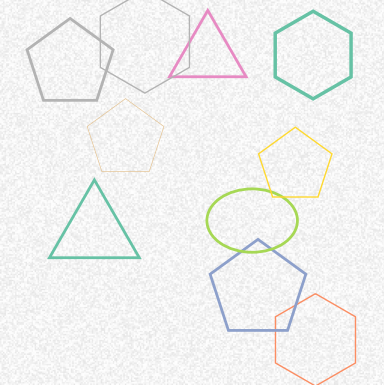[{"shape": "hexagon", "thickness": 2.5, "radius": 0.57, "center": [0.813, 0.857]}, {"shape": "triangle", "thickness": 2, "radius": 0.67, "center": [0.245, 0.398]}, {"shape": "hexagon", "thickness": 1, "radius": 0.6, "center": [0.819, 0.117]}, {"shape": "pentagon", "thickness": 2, "radius": 0.65, "center": [0.67, 0.248]}, {"shape": "triangle", "thickness": 2, "radius": 0.57, "center": [0.54, 0.858]}, {"shape": "oval", "thickness": 2, "radius": 0.59, "center": [0.655, 0.427]}, {"shape": "pentagon", "thickness": 1, "radius": 0.5, "center": [0.767, 0.569]}, {"shape": "pentagon", "thickness": 0.5, "radius": 0.52, "center": [0.326, 0.639]}, {"shape": "pentagon", "thickness": 2, "radius": 0.59, "center": [0.182, 0.835]}, {"shape": "hexagon", "thickness": 1, "radius": 0.67, "center": [0.376, 0.892]}]